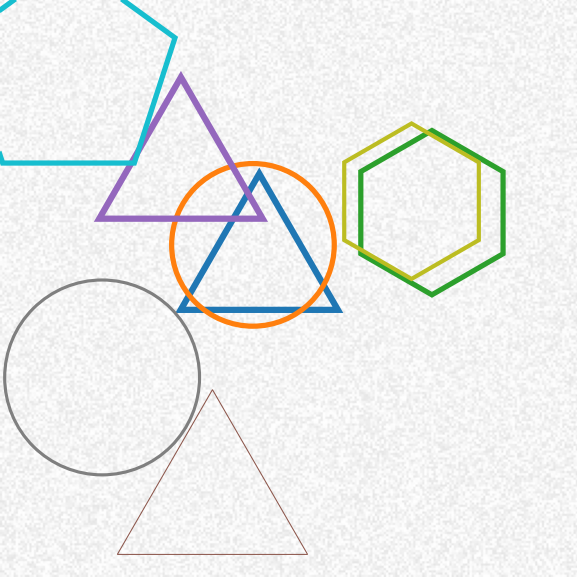[{"shape": "triangle", "thickness": 3, "radius": 0.79, "center": [0.449, 0.541]}, {"shape": "circle", "thickness": 2.5, "radius": 0.7, "center": [0.438, 0.575]}, {"shape": "hexagon", "thickness": 2.5, "radius": 0.71, "center": [0.748, 0.631]}, {"shape": "triangle", "thickness": 3, "radius": 0.82, "center": [0.313, 0.702]}, {"shape": "triangle", "thickness": 0.5, "radius": 0.95, "center": [0.368, 0.134]}, {"shape": "circle", "thickness": 1.5, "radius": 0.84, "center": [0.177, 0.346]}, {"shape": "hexagon", "thickness": 2, "radius": 0.67, "center": [0.713, 0.651]}, {"shape": "pentagon", "thickness": 2.5, "radius": 0.97, "center": [0.119, 0.874]}]